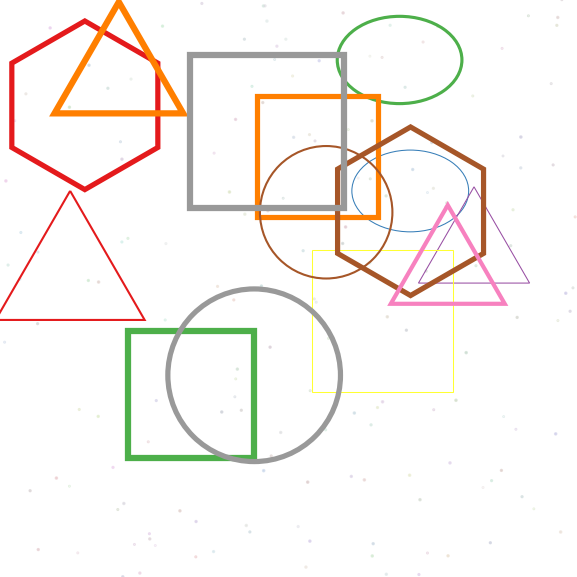[{"shape": "hexagon", "thickness": 2.5, "radius": 0.73, "center": [0.147, 0.817]}, {"shape": "triangle", "thickness": 1, "radius": 0.74, "center": [0.121, 0.52]}, {"shape": "oval", "thickness": 0.5, "radius": 0.51, "center": [0.71, 0.668]}, {"shape": "oval", "thickness": 1.5, "radius": 0.54, "center": [0.692, 0.895]}, {"shape": "square", "thickness": 3, "radius": 0.55, "center": [0.331, 0.316]}, {"shape": "triangle", "thickness": 0.5, "radius": 0.56, "center": [0.821, 0.565]}, {"shape": "triangle", "thickness": 3, "radius": 0.64, "center": [0.206, 0.867]}, {"shape": "square", "thickness": 2.5, "radius": 0.52, "center": [0.549, 0.728]}, {"shape": "square", "thickness": 0.5, "radius": 0.61, "center": [0.662, 0.443]}, {"shape": "circle", "thickness": 1, "radius": 0.57, "center": [0.565, 0.632]}, {"shape": "hexagon", "thickness": 2.5, "radius": 0.73, "center": [0.711, 0.633]}, {"shape": "triangle", "thickness": 2, "radius": 0.57, "center": [0.775, 0.53]}, {"shape": "square", "thickness": 3, "radius": 0.66, "center": [0.462, 0.772]}, {"shape": "circle", "thickness": 2.5, "radius": 0.75, "center": [0.44, 0.349]}]